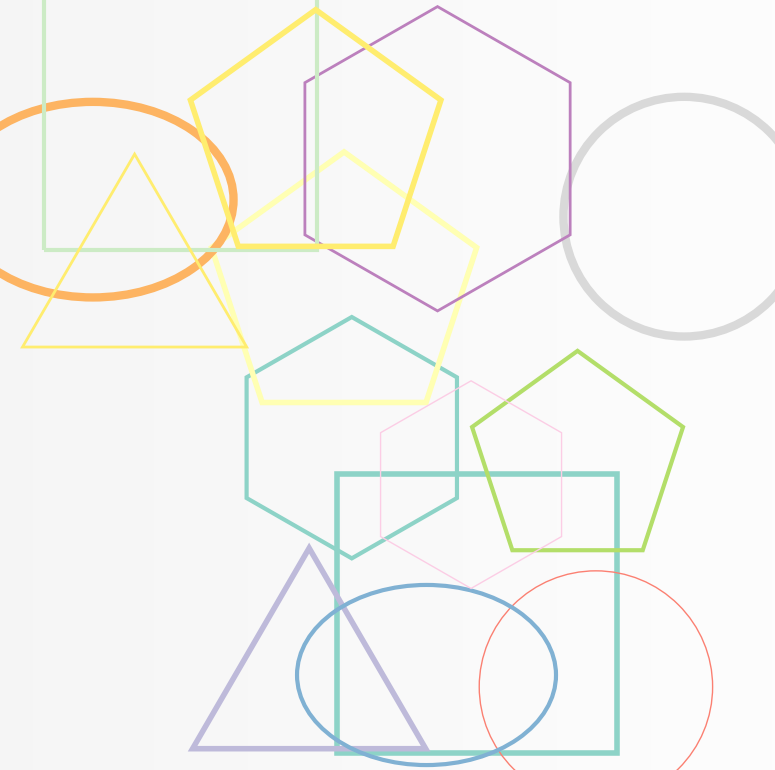[{"shape": "hexagon", "thickness": 1.5, "radius": 0.78, "center": [0.454, 0.432]}, {"shape": "square", "thickness": 2, "radius": 0.9, "center": [0.616, 0.203]}, {"shape": "pentagon", "thickness": 2, "radius": 0.9, "center": [0.444, 0.623]}, {"shape": "triangle", "thickness": 2, "radius": 0.87, "center": [0.399, 0.114]}, {"shape": "circle", "thickness": 0.5, "radius": 0.75, "center": [0.769, 0.108]}, {"shape": "oval", "thickness": 1.5, "radius": 0.84, "center": [0.55, 0.123]}, {"shape": "oval", "thickness": 3, "radius": 0.91, "center": [0.12, 0.741]}, {"shape": "pentagon", "thickness": 1.5, "radius": 0.72, "center": [0.745, 0.401]}, {"shape": "hexagon", "thickness": 0.5, "radius": 0.67, "center": [0.608, 0.371]}, {"shape": "circle", "thickness": 3, "radius": 0.78, "center": [0.883, 0.719]}, {"shape": "hexagon", "thickness": 1, "radius": 0.99, "center": [0.565, 0.794]}, {"shape": "square", "thickness": 1.5, "radius": 0.88, "center": [0.233, 0.852]}, {"shape": "triangle", "thickness": 1, "radius": 0.84, "center": [0.174, 0.633]}, {"shape": "pentagon", "thickness": 2, "radius": 0.85, "center": [0.407, 0.818]}]